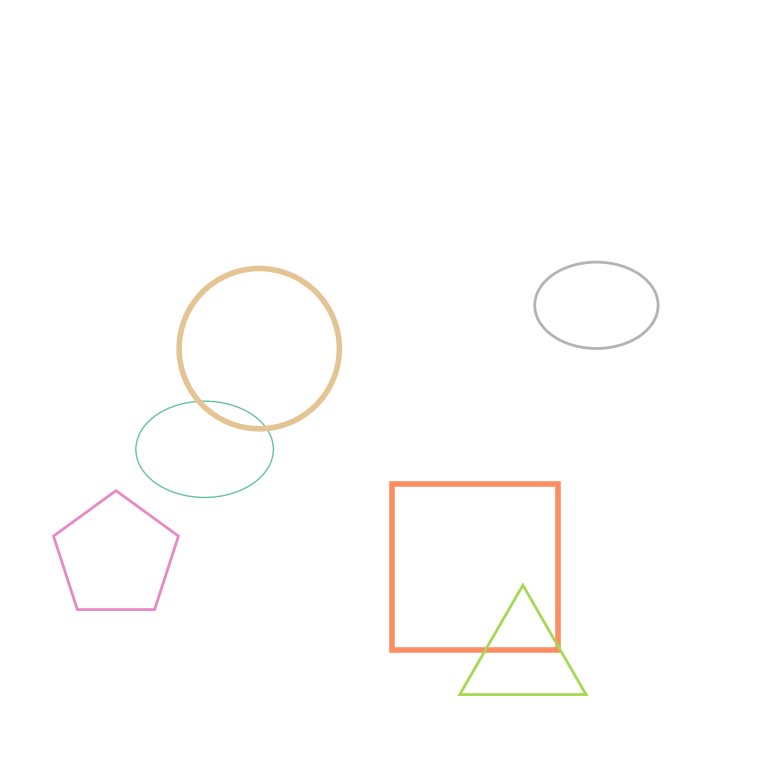[{"shape": "oval", "thickness": 0.5, "radius": 0.45, "center": [0.266, 0.416]}, {"shape": "square", "thickness": 2, "radius": 0.54, "center": [0.617, 0.264]}, {"shape": "pentagon", "thickness": 1, "radius": 0.43, "center": [0.151, 0.277]}, {"shape": "triangle", "thickness": 1, "radius": 0.47, "center": [0.679, 0.145]}, {"shape": "circle", "thickness": 2, "radius": 0.52, "center": [0.337, 0.547]}, {"shape": "oval", "thickness": 1, "radius": 0.4, "center": [0.775, 0.603]}]